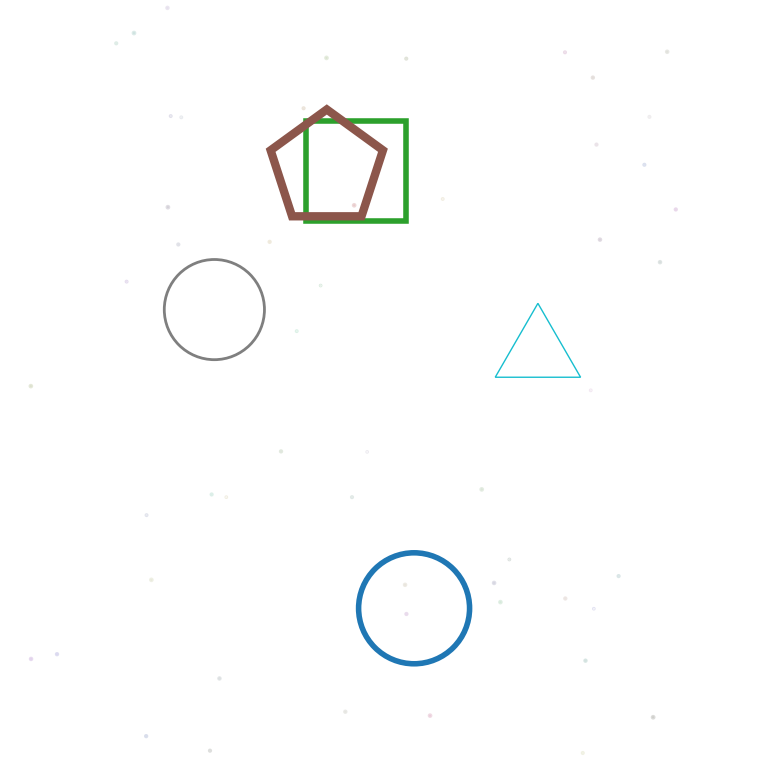[{"shape": "circle", "thickness": 2, "radius": 0.36, "center": [0.538, 0.21]}, {"shape": "square", "thickness": 2, "radius": 0.32, "center": [0.462, 0.778]}, {"shape": "pentagon", "thickness": 3, "radius": 0.38, "center": [0.424, 0.781]}, {"shape": "circle", "thickness": 1, "radius": 0.33, "center": [0.278, 0.598]}, {"shape": "triangle", "thickness": 0.5, "radius": 0.32, "center": [0.699, 0.542]}]